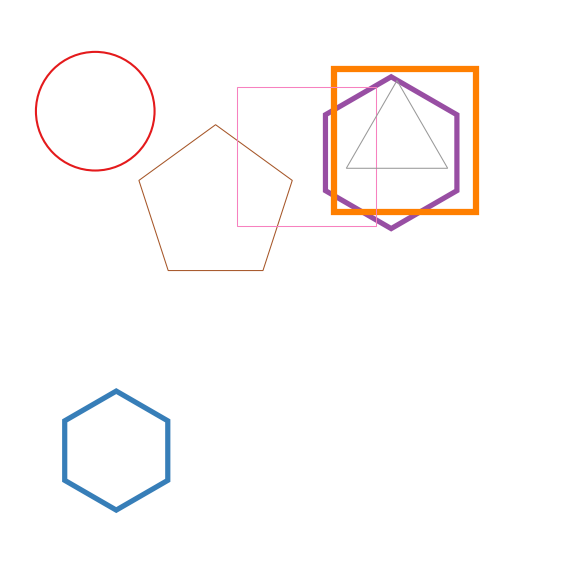[{"shape": "circle", "thickness": 1, "radius": 0.51, "center": [0.165, 0.807]}, {"shape": "hexagon", "thickness": 2.5, "radius": 0.52, "center": [0.201, 0.219]}, {"shape": "hexagon", "thickness": 2.5, "radius": 0.66, "center": [0.677, 0.735]}, {"shape": "square", "thickness": 3, "radius": 0.62, "center": [0.701, 0.756]}, {"shape": "pentagon", "thickness": 0.5, "radius": 0.7, "center": [0.373, 0.644]}, {"shape": "square", "thickness": 0.5, "radius": 0.6, "center": [0.53, 0.728]}, {"shape": "triangle", "thickness": 0.5, "radius": 0.51, "center": [0.687, 0.758]}]